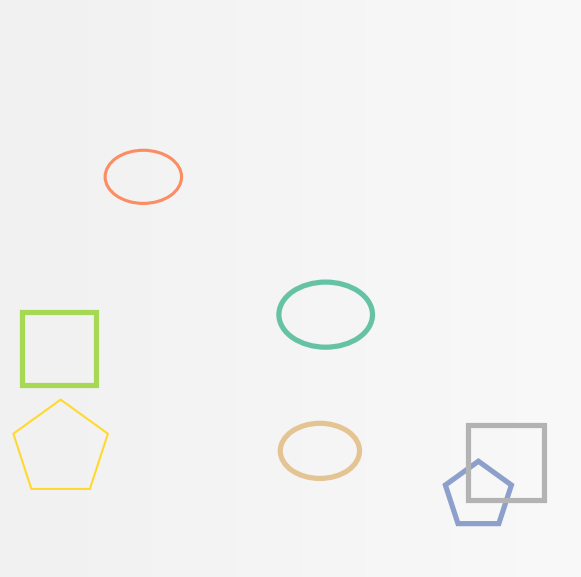[{"shape": "oval", "thickness": 2.5, "radius": 0.4, "center": [0.56, 0.454]}, {"shape": "oval", "thickness": 1.5, "radius": 0.33, "center": [0.247, 0.693]}, {"shape": "pentagon", "thickness": 2.5, "radius": 0.3, "center": [0.823, 0.141]}, {"shape": "square", "thickness": 2.5, "radius": 0.32, "center": [0.102, 0.396]}, {"shape": "pentagon", "thickness": 1, "radius": 0.43, "center": [0.104, 0.222]}, {"shape": "oval", "thickness": 2.5, "radius": 0.34, "center": [0.55, 0.218]}, {"shape": "square", "thickness": 2.5, "radius": 0.33, "center": [0.871, 0.198]}]